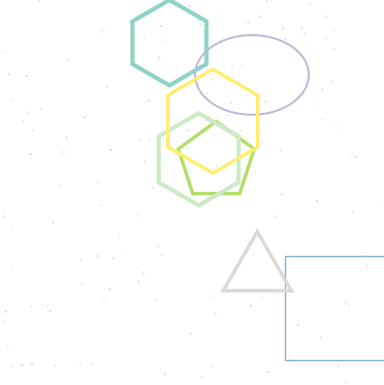[{"shape": "hexagon", "thickness": 3, "radius": 0.55, "center": [0.44, 0.889]}, {"shape": "oval", "thickness": 1.5, "radius": 0.74, "center": [0.654, 0.805]}, {"shape": "square", "thickness": 1, "radius": 0.68, "center": [0.876, 0.201]}, {"shape": "pentagon", "thickness": 2.5, "radius": 0.52, "center": [0.562, 0.581]}, {"shape": "triangle", "thickness": 2.5, "radius": 0.51, "center": [0.668, 0.296]}, {"shape": "hexagon", "thickness": 3, "radius": 0.6, "center": [0.516, 0.586]}, {"shape": "hexagon", "thickness": 2.5, "radius": 0.67, "center": [0.553, 0.685]}]